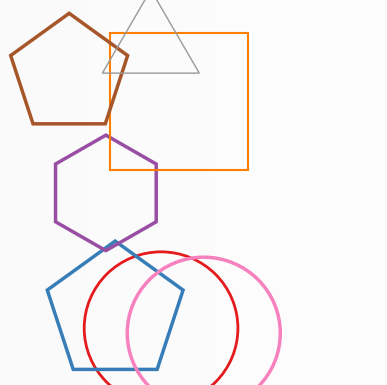[{"shape": "circle", "thickness": 2, "radius": 0.99, "center": [0.416, 0.148]}, {"shape": "pentagon", "thickness": 2.5, "radius": 0.92, "center": [0.297, 0.19]}, {"shape": "hexagon", "thickness": 2.5, "radius": 0.75, "center": [0.273, 0.499]}, {"shape": "square", "thickness": 1.5, "radius": 0.89, "center": [0.462, 0.736]}, {"shape": "pentagon", "thickness": 2.5, "radius": 0.79, "center": [0.178, 0.807]}, {"shape": "circle", "thickness": 2.5, "radius": 0.99, "center": [0.526, 0.134]}, {"shape": "triangle", "thickness": 1, "radius": 0.72, "center": [0.389, 0.882]}]